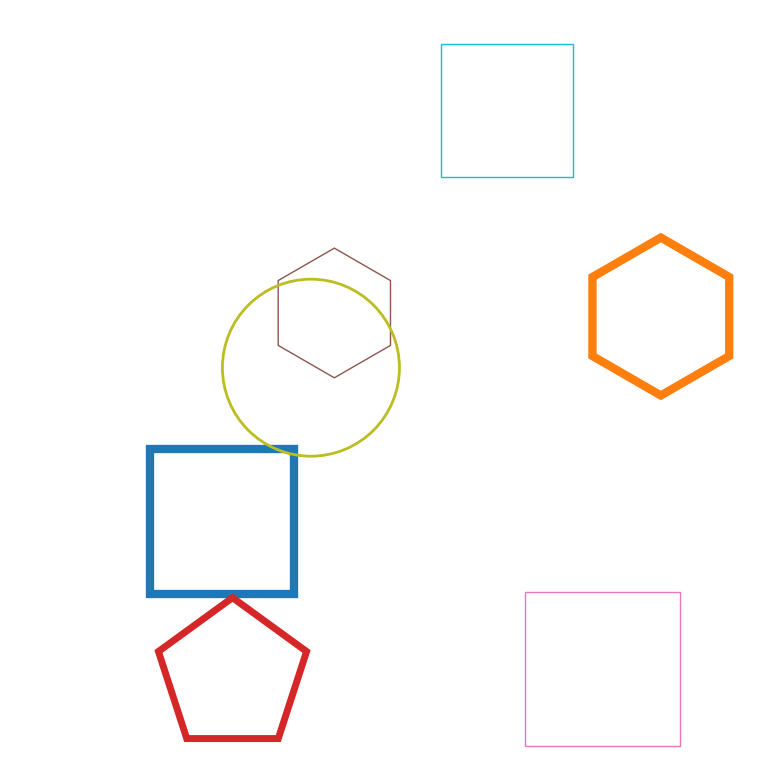[{"shape": "square", "thickness": 3, "radius": 0.47, "center": [0.288, 0.323]}, {"shape": "hexagon", "thickness": 3, "radius": 0.51, "center": [0.858, 0.589]}, {"shape": "pentagon", "thickness": 2.5, "radius": 0.51, "center": [0.302, 0.123]}, {"shape": "hexagon", "thickness": 0.5, "radius": 0.42, "center": [0.434, 0.594]}, {"shape": "square", "thickness": 0.5, "radius": 0.5, "center": [0.783, 0.131]}, {"shape": "circle", "thickness": 1, "radius": 0.57, "center": [0.404, 0.522]}, {"shape": "square", "thickness": 0.5, "radius": 0.43, "center": [0.659, 0.857]}]